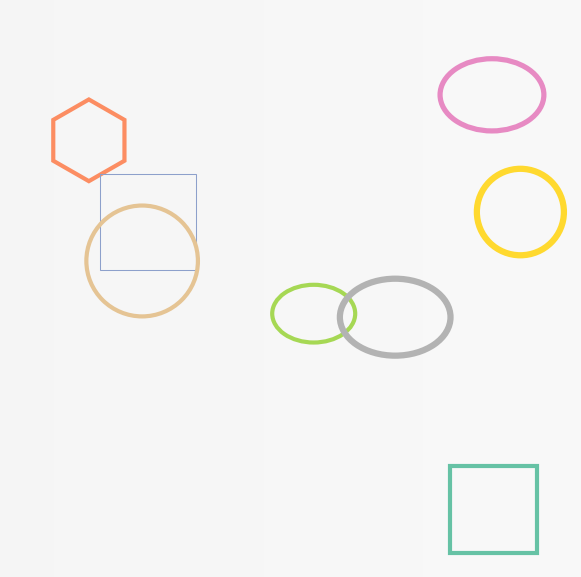[{"shape": "square", "thickness": 2, "radius": 0.38, "center": [0.849, 0.118]}, {"shape": "hexagon", "thickness": 2, "radius": 0.35, "center": [0.153, 0.756]}, {"shape": "square", "thickness": 0.5, "radius": 0.42, "center": [0.255, 0.614]}, {"shape": "oval", "thickness": 2.5, "radius": 0.45, "center": [0.846, 0.835]}, {"shape": "oval", "thickness": 2, "radius": 0.36, "center": [0.54, 0.456]}, {"shape": "circle", "thickness": 3, "radius": 0.37, "center": [0.895, 0.632]}, {"shape": "circle", "thickness": 2, "radius": 0.48, "center": [0.245, 0.547]}, {"shape": "oval", "thickness": 3, "radius": 0.48, "center": [0.68, 0.45]}]